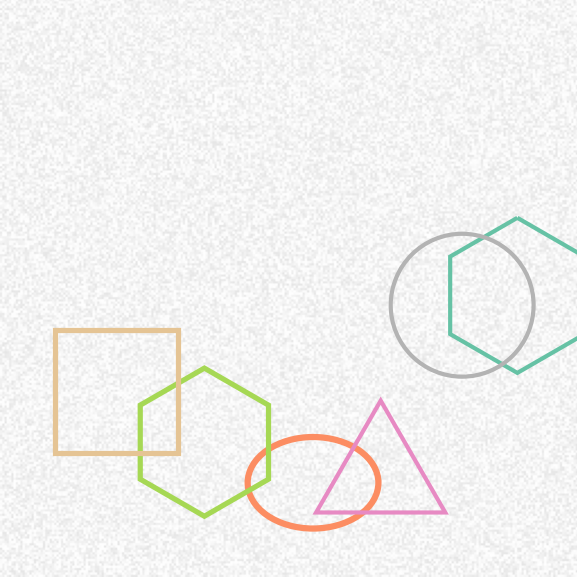[{"shape": "hexagon", "thickness": 2, "radius": 0.67, "center": [0.896, 0.488]}, {"shape": "oval", "thickness": 3, "radius": 0.57, "center": [0.542, 0.163]}, {"shape": "triangle", "thickness": 2, "radius": 0.65, "center": [0.659, 0.176]}, {"shape": "hexagon", "thickness": 2.5, "radius": 0.64, "center": [0.354, 0.233]}, {"shape": "square", "thickness": 2.5, "radius": 0.53, "center": [0.201, 0.32]}, {"shape": "circle", "thickness": 2, "radius": 0.62, "center": [0.8, 0.471]}]